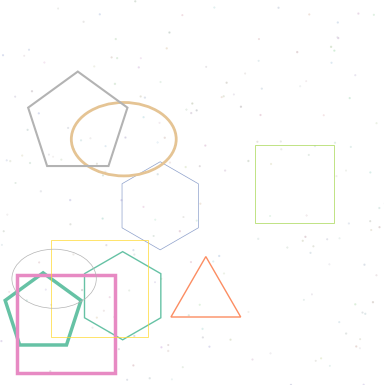[{"shape": "hexagon", "thickness": 1, "radius": 0.57, "center": [0.319, 0.232]}, {"shape": "pentagon", "thickness": 2.5, "radius": 0.52, "center": [0.112, 0.188]}, {"shape": "triangle", "thickness": 1, "radius": 0.52, "center": [0.535, 0.229]}, {"shape": "hexagon", "thickness": 0.5, "radius": 0.57, "center": [0.416, 0.465]}, {"shape": "square", "thickness": 2.5, "radius": 0.64, "center": [0.172, 0.159]}, {"shape": "square", "thickness": 0.5, "radius": 0.51, "center": [0.765, 0.522]}, {"shape": "square", "thickness": 0.5, "radius": 0.63, "center": [0.257, 0.251]}, {"shape": "oval", "thickness": 2, "radius": 0.68, "center": [0.321, 0.638]}, {"shape": "pentagon", "thickness": 1.5, "radius": 0.68, "center": [0.202, 0.678]}, {"shape": "oval", "thickness": 0.5, "radius": 0.55, "center": [0.141, 0.276]}]